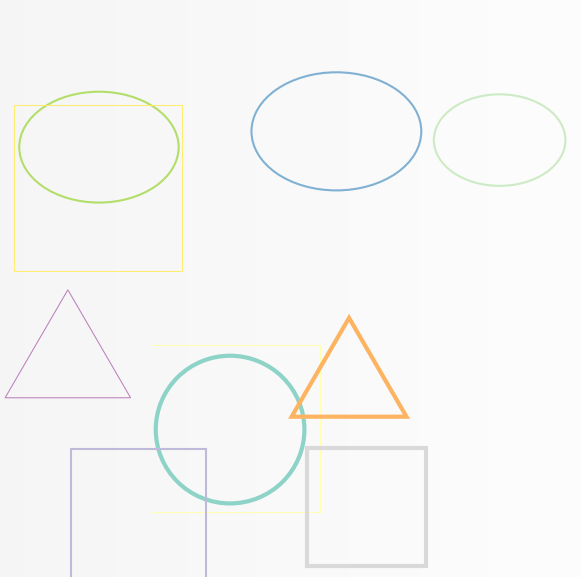[{"shape": "circle", "thickness": 2, "radius": 0.64, "center": [0.396, 0.255]}, {"shape": "square", "thickness": 0.5, "radius": 0.72, "center": [0.405, 0.257]}, {"shape": "square", "thickness": 1, "radius": 0.58, "center": [0.238, 0.105]}, {"shape": "oval", "thickness": 1, "radius": 0.73, "center": [0.579, 0.772]}, {"shape": "triangle", "thickness": 2, "radius": 0.57, "center": [0.601, 0.335]}, {"shape": "oval", "thickness": 1, "radius": 0.69, "center": [0.17, 0.744]}, {"shape": "square", "thickness": 2, "radius": 0.51, "center": [0.631, 0.121]}, {"shape": "triangle", "thickness": 0.5, "radius": 0.62, "center": [0.117, 0.373]}, {"shape": "oval", "thickness": 1, "radius": 0.57, "center": [0.86, 0.757]}, {"shape": "square", "thickness": 0.5, "radius": 0.72, "center": [0.169, 0.674]}]